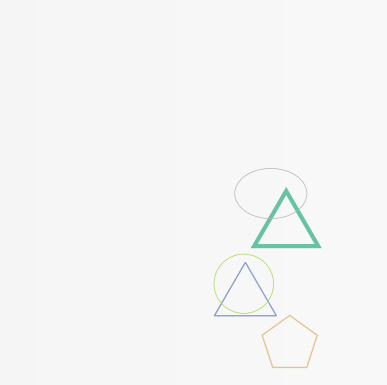[{"shape": "triangle", "thickness": 3, "radius": 0.48, "center": [0.739, 0.408]}, {"shape": "triangle", "thickness": 1, "radius": 0.46, "center": [0.633, 0.226]}, {"shape": "circle", "thickness": 0.5, "radius": 0.38, "center": [0.629, 0.263]}, {"shape": "pentagon", "thickness": 1, "radius": 0.37, "center": [0.748, 0.106]}, {"shape": "oval", "thickness": 0.5, "radius": 0.47, "center": [0.699, 0.497]}]